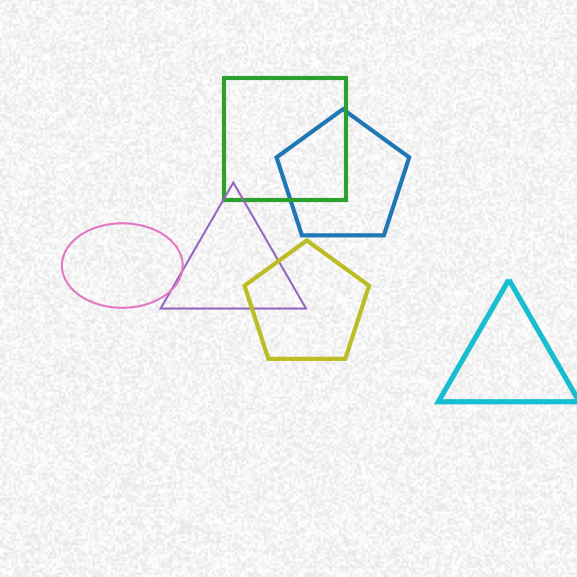[{"shape": "pentagon", "thickness": 2, "radius": 0.6, "center": [0.594, 0.689]}, {"shape": "square", "thickness": 2, "radius": 0.53, "center": [0.493, 0.759]}, {"shape": "triangle", "thickness": 1, "radius": 0.73, "center": [0.404, 0.538]}, {"shape": "oval", "thickness": 1, "radius": 0.52, "center": [0.212, 0.539]}, {"shape": "pentagon", "thickness": 2, "radius": 0.57, "center": [0.531, 0.469]}, {"shape": "triangle", "thickness": 2.5, "radius": 0.7, "center": [0.881, 0.374]}]